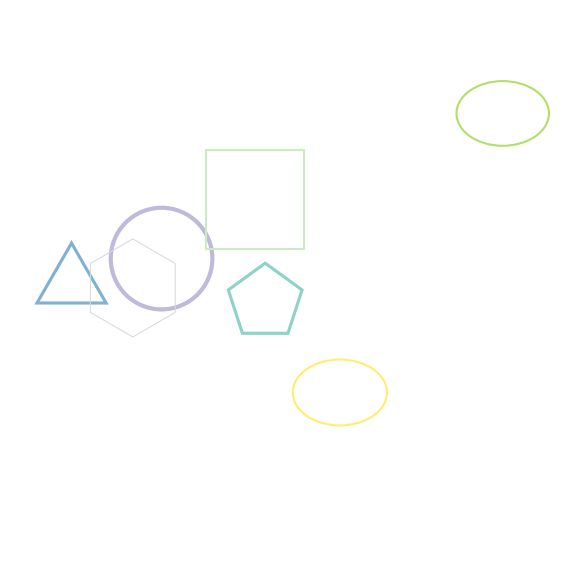[{"shape": "pentagon", "thickness": 1.5, "radius": 0.34, "center": [0.459, 0.476]}, {"shape": "circle", "thickness": 2, "radius": 0.44, "center": [0.28, 0.551]}, {"shape": "triangle", "thickness": 1.5, "radius": 0.35, "center": [0.124, 0.509]}, {"shape": "oval", "thickness": 1, "radius": 0.4, "center": [0.87, 0.803]}, {"shape": "hexagon", "thickness": 0.5, "radius": 0.42, "center": [0.23, 0.501]}, {"shape": "square", "thickness": 1, "radius": 0.43, "center": [0.442, 0.654]}, {"shape": "oval", "thickness": 1, "radius": 0.41, "center": [0.589, 0.319]}]